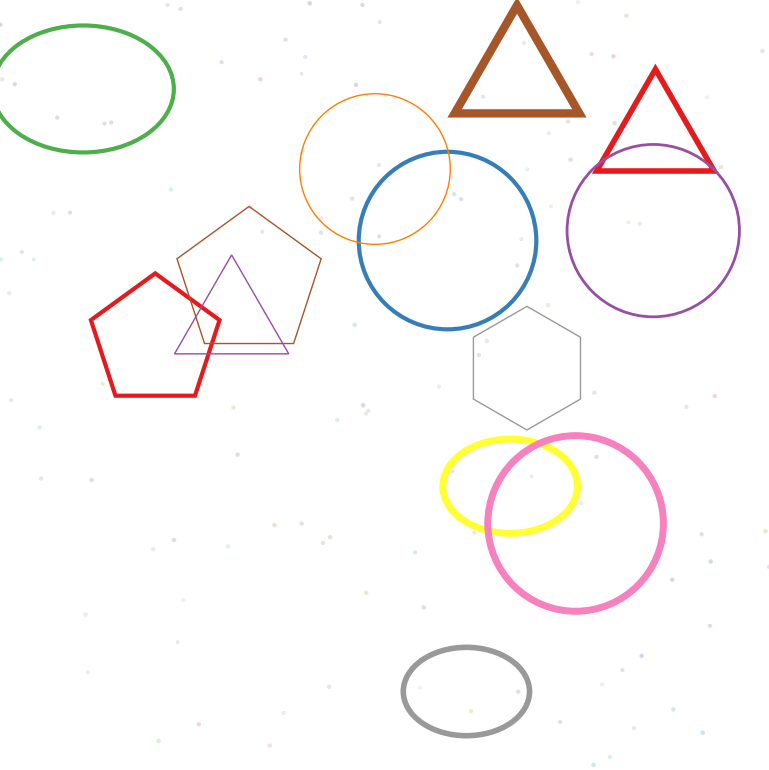[{"shape": "pentagon", "thickness": 1.5, "radius": 0.44, "center": [0.202, 0.557]}, {"shape": "triangle", "thickness": 2, "radius": 0.44, "center": [0.851, 0.822]}, {"shape": "circle", "thickness": 1.5, "radius": 0.58, "center": [0.581, 0.688]}, {"shape": "oval", "thickness": 1.5, "radius": 0.59, "center": [0.108, 0.884]}, {"shape": "circle", "thickness": 1, "radius": 0.56, "center": [0.848, 0.7]}, {"shape": "triangle", "thickness": 0.5, "radius": 0.43, "center": [0.301, 0.583]}, {"shape": "circle", "thickness": 0.5, "radius": 0.49, "center": [0.487, 0.78]}, {"shape": "oval", "thickness": 2.5, "radius": 0.44, "center": [0.663, 0.369]}, {"shape": "pentagon", "thickness": 0.5, "radius": 0.49, "center": [0.323, 0.633]}, {"shape": "triangle", "thickness": 3, "radius": 0.47, "center": [0.671, 0.9]}, {"shape": "circle", "thickness": 2.5, "radius": 0.57, "center": [0.748, 0.32]}, {"shape": "hexagon", "thickness": 0.5, "radius": 0.4, "center": [0.684, 0.522]}, {"shape": "oval", "thickness": 2, "radius": 0.41, "center": [0.606, 0.102]}]